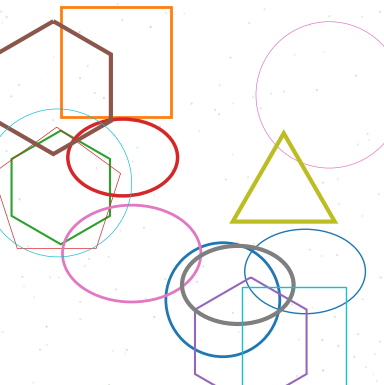[{"shape": "circle", "thickness": 2, "radius": 0.74, "center": [0.579, 0.221]}, {"shape": "oval", "thickness": 1, "radius": 0.78, "center": [0.792, 0.295]}, {"shape": "square", "thickness": 2, "radius": 0.72, "center": [0.302, 0.839]}, {"shape": "hexagon", "thickness": 1.5, "radius": 0.74, "center": [0.158, 0.513]}, {"shape": "pentagon", "thickness": 0.5, "radius": 0.87, "center": [0.147, 0.496]}, {"shape": "oval", "thickness": 2.5, "radius": 0.71, "center": [0.319, 0.591]}, {"shape": "hexagon", "thickness": 1.5, "radius": 0.84, "center": [0.651, 0.112]}, {"shape": "hexagon", "thickness": 3, "radius": 0.86, "center": [0.139, 0.772]}, {"shape": "oval", "thickness": 2, "radius": 0.9, "center": [0.342, 0.341]}, {"shape": "circle", "thickness": 0.5, "radius": 0.95, "center": [0.855, 0.754]}, {"shape": "oval", "thickness": 3, "radius": 0.72, "center": [0.618, 0.26]}, {"shape": "triangle", "thickness": 3, "radius": 0.76, "center": [0.737, 0.501]}, {"shape": "circle", "thickness": 0.5, "radius": 0.96, "center": [0.15, 0.525]}, {"shape": "square", "thickness": 1, "radius": 0.68, "center": [0.765, 0.12]}]